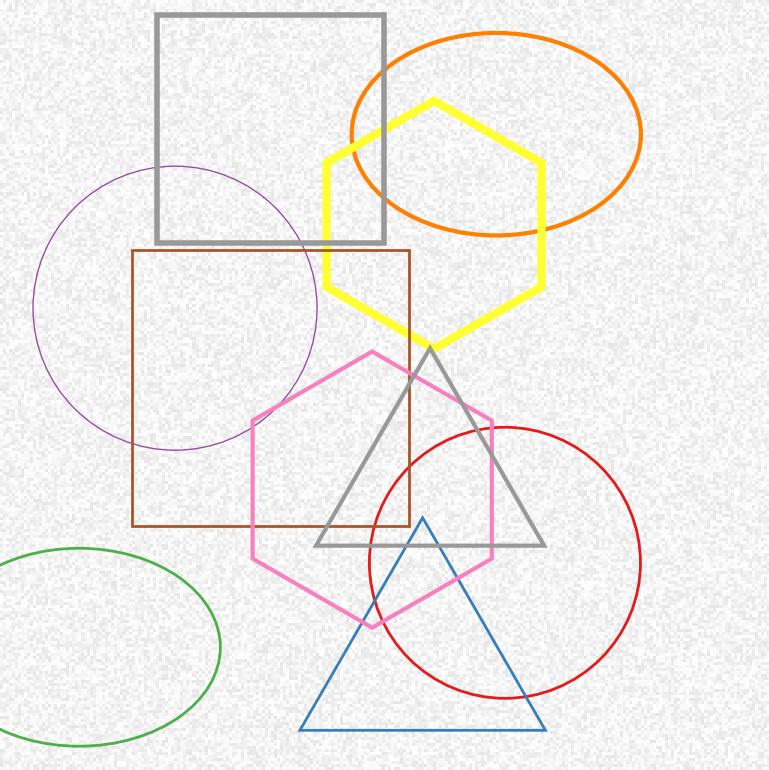[{"shape": "circle", "thickness": 1, "radius": 0.88, "center": [0.656, 0.269]}, {"shape": "triangle", "thickness": 1, "radius": 0.92, "center": [0.549, 0.144]}, {"shape": "oval", "thickness": 1, "radius": 0.92, "center": [0.103, 0.159]}, {"shape": "circle", "thickness": 0.5, "radius": 0.92, "center": [0.227, 0.6]}, {"shape": "oval", "thickness": 1.5, "radius": 0.94, "center": [0.645, 0.826]}, {"shape": "hexagon", "thickness": 3, "radius": 0.81, "center": [0.564, 0.708]}, {"shape": "square", "thickness": 1, "radius": 0.9, "center": [0.351, 0.496]}, {"shape": "hexagon", "thickness": 1.5, "radius": 0.9, "center": [0.483, 0.364]}, {"shape": "square", "thickness": 2, "radius": 0.74, "center": [0.351, 0.832]}, {"shape": "triangle", "thickness": 1.5, "radius": 0.86, "center": [0.559, 0.377]}]